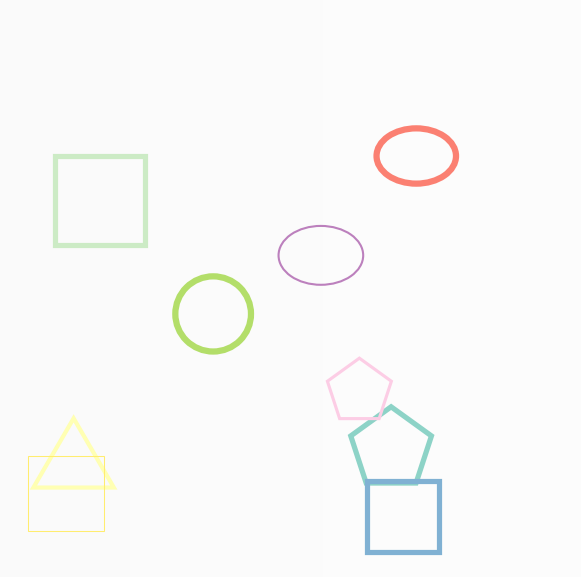[{"shape": "pentagon", "thickness": 2.5, "radius": 0.36, "center": [0.673, 0.222]}, {"shape": "triangle", "thickness": 2, "radius": 0.4, "center": [0.127, 0.195]}, {"shape": "oval", "thickness": 3, "radius": 0.34, "center": [0.716, 0.729]}, {"shape": "square", "thickness": 2.5, "radius": 0.31, "center": [0.693, 0.105]}, {"shape": "circle", "thickness": 3, "radius": 0.33, "center": [0.367, 0.456]}, {"shape": "pentagon", "thickness": 1.5, "radius": 0.29, "center": [0.618, 0.321]}, {"shape": "oval", "thickness": 1, "radius": 0.36, "center": [0.552, 0.557]}, {"shape": "square", "thickness": 2.5, "radius": 0.39, "center": [0.173, 0.652]}, {"shape": "square", "thickness": 0.5, "radius": 0.32, "center": [0.114, 0.145]}]